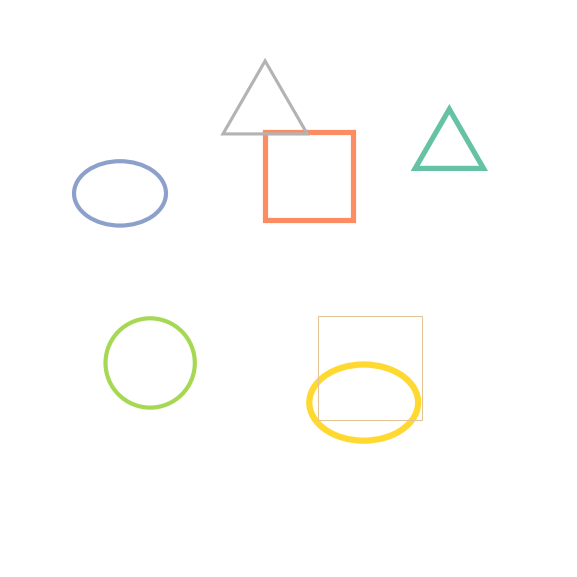[{"shape": "triangle", "thickness": 2.5, "radius": 0.34, "center": [0.778, 0.742]}, {"shape": "square", "thickness": 2.5, "radius": 0.38, "center": [0.535, 0.694]}, {"shape": "oval", "thickness": 2, "radius": 0.4, "center": [0.208, 0.664]}, {"shape": "circle", "thickness": 2, "radius": 0.39, "center": [0.26, 0.371]}, {"shape": "oval", "thickness": 3, "radius": 0.47, "center": [0.63, 0.302]}, {"shape": "square", "thickness": 0.5, "radius": 0.45, "center": [0.641, 0.362]}, {"shape": "triangle", "thickness": 1.5, "radius": 0.42, "center": [0.459, 0.809]}]